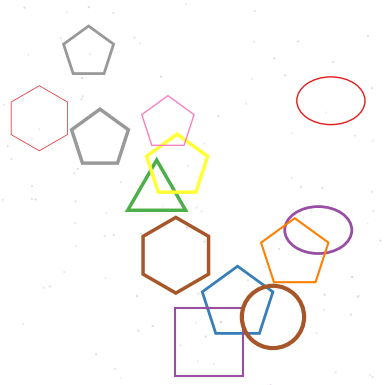[{"shape": "oval", "thickness": 1, "radius": 0.44, "center": [0.859, 0.738]}, {"shape": "hexagon", "thickness": 0.5, "radius": 0.42, "center": [0.102, 0.693]}, {"shape": "pentagon", "thickness": 2, "radius": 0.48, "center": [0.617, 0.212]}, {"shape": "triangle", "thickness": 2.5, "radius": 0.43, "center": [0.407, 0.497]}, {"shape": "square", "thickness": 1.5, "radius": 0.44, "center": [0.543, 0.111]}, {"shape": "oval", "thickness": 2, "radius": 0.44, "center": [0.827, 0.402]}, {"shape": "pentagon", "thickness": 1.5, "radius": 0.46, "center": [0.766, 0.341]}, {"shape": "pentagon", "thickness": 2.5, "radius": 0.42, "center": [0.46, 0.568]}, {"shape": "circle", "thickness": 3, "radius": 0.4, "center": [0.709, 0.177]}, {"shape": "hexagon", "thickness": 2.5, "radius": 0.49, "center": [0.457, 0.337]}, {"shape": "pentagon", "thickness": 1, "radius": 0.36, "center": [0.436, 0.68]}, {"shape": "pentagon", "thickness": 2, "radius": 0.34, "center": [0.23, 0.864]}, {"shape": "pentagon", "thickness": 2.5, "radius": 0.39, "center": [0.26, 0.639]}]